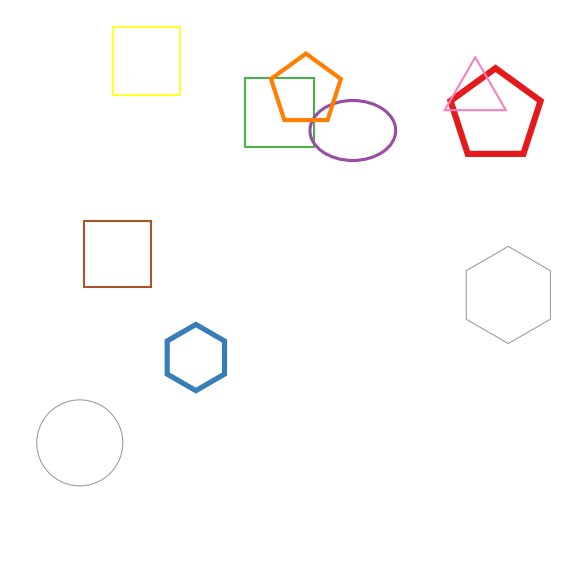[{"shape": "pentagon", "thickness": 3, "radius": 0.41, "center": [0.858, 0.799]}, {"shape": "hexagon", "thickness": 2.5, "radius": 0.29, "center": [0.339, 0.38]}, {"shape": "square", "thickness": 1, "radius": 0.3, "center": [0.484, 0.804]}, {"shape": "oval", "thickness": 1.5, "radius": 0.37, "center": [0.611, 0.773]}, {"shape": "pentagon", "thickness": 2, "radius": 0.32, "center": [0.53, 0.843]}, {"shape": "square", "thickness": 1, "radius": 0.29, "center": [0.253, 0.894]}, {"shape": "square", "thickness": 1, "radius": 0.29, "center": [0.203, 0.559]}, {"shape": "triangle", "thickness": 1, "radius": 0.31, "center": [0.823, 0.839]}, {"shape": "hexagon", "thickness": 0.5, "radius": 0.42, "center": [0.88, 0.488]}, {"shape": "circle", "thickness": 0.5, "radius": 0.37, "center": [0.138, 0.232]}]